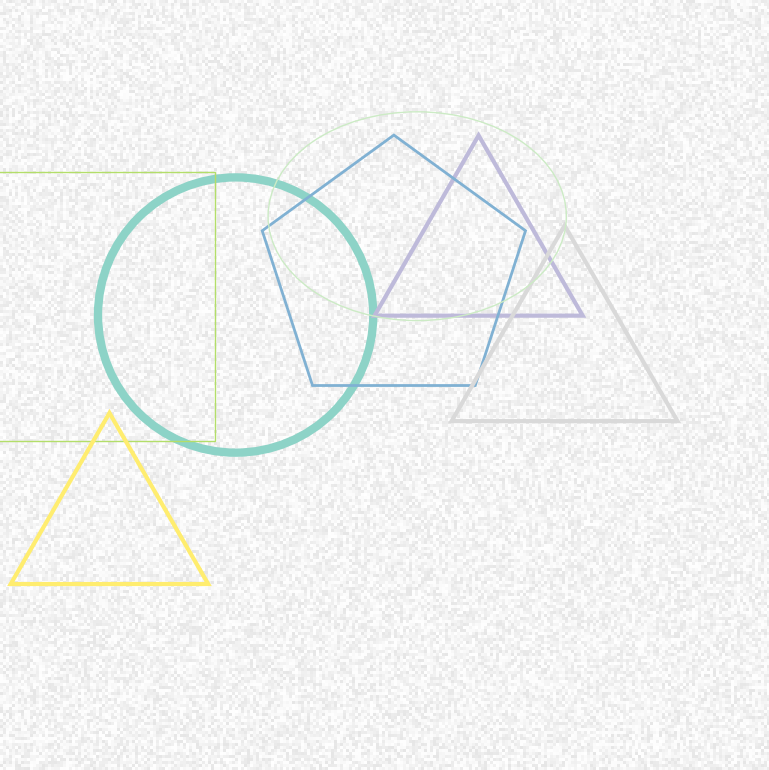[{"shape": "circle", "thickness": 3, "radius": 0.89, "center": [0.306, 0.591]}, {"shape": "triangle", "thickness": 1.5, "radius": 0.78, "center": [0.622, 0.668]}, {"shape": "pentagon", "thickness": 1, "radius": 0.9, "center": [0.512, 0.645]}, {"shape": "square", "thickness": 0.5, "radius": 0.88, "center": [0.104, 0.602]}, {"shape": "triangle", "thickness": 1.5, "radius": 0.85, "center": [0.733, 0.538]}, {"shape": "oval", "thickness": 0.5, "radius": 0.97, "center": [0.542, 0.719]}, {"shape": "triangle", "thickness": 1.5, "radius": 0.74, "center": [0.142, 0.316]}]